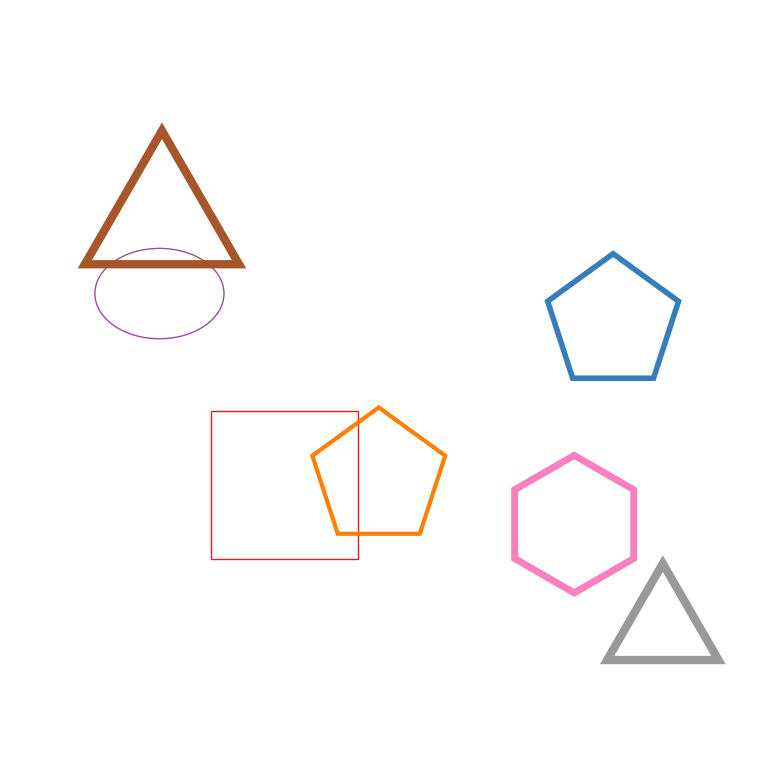[{"shape": "square", "thickness": 0.5, "radius": 0.48, "center": [0.37, 0.37]}, {"shape": "pentagon", "thickness": 2, "radius": 0.45, "center": [0.796, 0.581]}, {"shape": "oval", "thickness": 0.5, "radius": 0.42, "center": [0.207, 0.619]}, {"shape": "pentagon", "thickness": 1.5, "radius": 0.45, "center": [0.492, 0.38]}, {"shape": "triangle", "thickness": 3, "radius": 0.58, "center": [0.21, 0.715]}, {"shape": "hexagon", "thickness": 2.5, "radius": 0.45, "center": [0.746, 0.319]}, {"shape": "triangle", "thickness": 3, "radius": 0.42, "center": [0.861, 0.185]}]